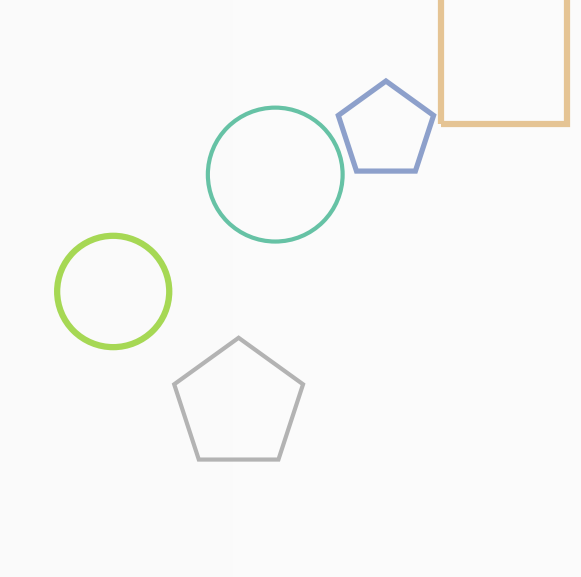[{"shape": "circle", "thickness": 2, "radius": 0.58, "center": [0.474, 0.697]}, {"shape": "pentagon", "thickness": 2.5, "radius": 0.43, "center": [0.664, 0.773]}, {"shape": "circle", "thickness": 3, "radius": 0.48, "center": [0.195, 0.494]}, {"shape": "square", "thickness": 3, "radius": 0.54, "center": [0.868, 0.893]}, {"shape": "pentagon", "thickness": 2, "radius": 0.58, "center": [0.411, 0.298]}]